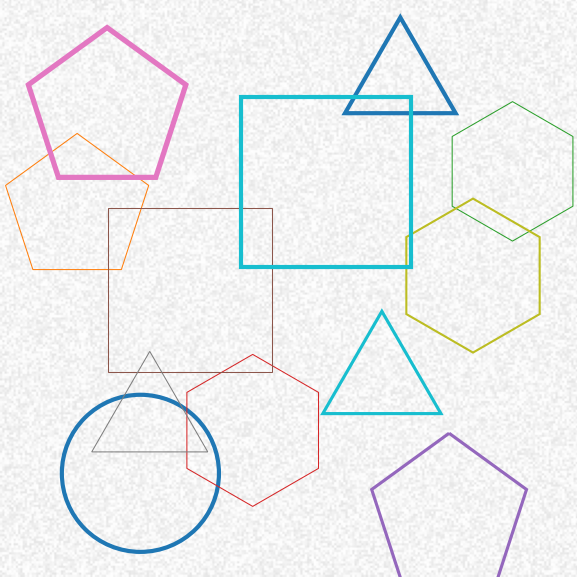[{"shape": "triangle", "thickness": 2, "radius": 0.55, "center": [0.693, 0.858]}, {"shape": "circle", "thickness": 2, "radius": 0.68, "center": [0.243, 0.18]}, {"shape": "pentagon", "thickness": 0.5, "radius": 0.65, "center": [0.134, 0.638]}, {"shape": "hexagon", "thickness": 0.5, "radius": 0.6, "center": [0.888, 0.702]}, {"shape": "hexagon", "thickness": 0.5, "radius": 0.66, "center": [0.438, 0.254]}, {"shape": "pentagon", "thickness": 1.5, "radius": 0.7, "center": [0.778, 0.108]}, {"shape": "square", "thickness": 0.5, "radius": 0.71, "center": [0.329, 0.496]}, {"shape": "pentagon", "thickness": 2.5, "radius": 0.72, "center": [0.185, 0.808]}, {"shape": "triangle", "thickness": 0.5, "radius": 0.58, "center": [0.259, 0.275]}, {"shape": "hexagon", "thickness": 1, "radius": 0.67, "center": [0.819, 0.522]}, {"shape": "triangle", "thickness": 1.5, "radius": 0.59, "center": [0.661, 0.342]}, {"shape": "square", "thickness": 2, "radius": 0.73, "center": [0.565, 0.684]}]